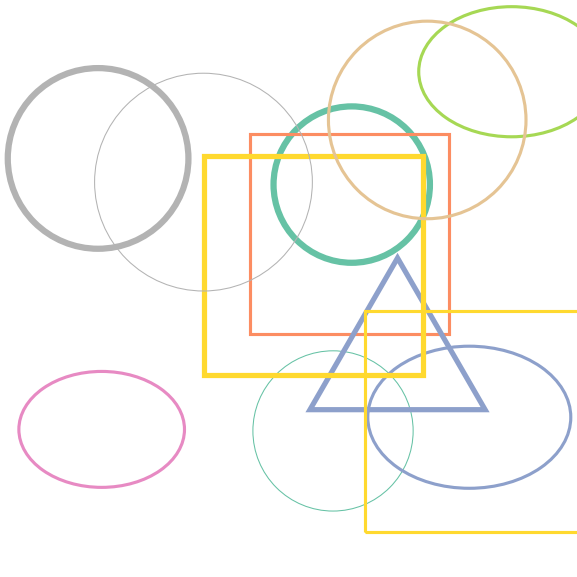[{"shape": "circle", "thickness": 0.5, "radius": 0.69, "center": [0.577, 0.253]}, {"shape": "circle", "thickness": 3, "radius": 0.68, "center": [0.609, 0.68]}, {"shape": "square", "thickness": 1.5, "radius": 0.86, "center": [0.605, 0.594]}, {"shape": "triangle", "thickness": 2.5, "radius": 0.88, "center": [0.688, 0.377]}, {"shape": "oval", "thickness": 1.5, "radius": 0.88, "center": [0.813, 0.277]}, {"shape": "oval", "thickness": 1.5, "radius": 0.72, "center": [0.176, 0.256]}, {"shape": "oval", "thickness": 1.5, "radius": 0.8, "center": [0.886, 0.875]}, {"shape": "square", "thickness": 1.5, "radius": 0.95, "center": [0.823, 0.269]}, {"shape": "square", "thickness": 2.5, "radius": 0.95, "center": [0.543, 0.539]}, {"shape": "circle", "thickness": 1.5, "radius": 0.86, "center": [0.74, 0.791]}, {"shape": "circle", "thickness": 0.5, "radius": 0.94, "center": [0.352, 0.684]}, {"shape": "circle", "thickness": 3, "radius": 0.78, "center": [0.17, 0.725]}]